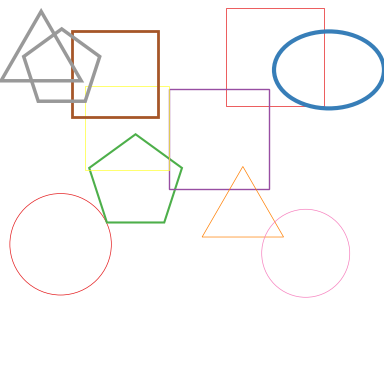[{"shape": "square", "thickness": 0.5, "radius": 0.63, "center": [0.715, 0.852]}, {"shape": "circle", "thickness": 0.5, "radius": 0.66, "center": [0.157, 0.366]}, {"shape": "oval", "thickness": 3, "radius": 0.71, "center": [0.855, 0.818]}, {"shape": "pentagon", "thickness": 1.5, "radius": 0.63, "center": [0.352, 0.525]}, {"shape": "square", "thickness": 1, "radius": 0.65, "center": [0.57, 0.639]}, {"shape": "triangle", "thickness": 0.5, "radius": 0.61, "center": [0.631, 0.445]}, {"shape": "square", "thickness": 0.5, "radius": 0.54, "center": [0.331, 0.667]}, {"shape": "square", "thickness": 2, "radius": 0.56, "center": [0.3, 0.807]}, {"shape": "circle", "thickness": 0.5, "radius": 0.57, "center": [0.794, 0.342]}, {"shape": "pentagon", "thickness": 2.5, "radius": 0.52, "center": [0.16, 0.821]}, {"shape": "triangle", "thickness": 2.5, "radius": 0.6, "center": [0.107, 0.85]}]